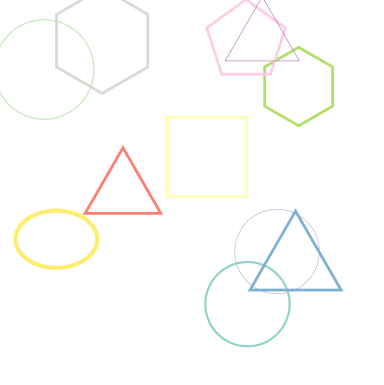[{"shape": "circle", "thickness": 1.5, "radius": 0.55, "center": [0.643, 0.21]}, {"shape": "square", "thickness": 2, "radius": 0.51, "center": [0.536, 0.593]}, {"shape": "circle", "thickness": 0.5, "radius": 0.55, "center": [0.72, 0.347]}, {"shape": "triangle", "thickness": 2, "radius": 0.57, "center": [0.319, 0.503]}, {"shape": "triangle", "thickness": 2, "radius": 0.68, "center": [0.768, 0.315]}, {"shape": "hexagon", "thickness": 2, "radius": 0.51, "center": [0.776, 0.775]}, {"shape": "pentagon", "thickness": 2, "radius": 0.54, "center": [0.639, 0.894]}, {"shape": "hexagon", "thickness": 2, "radius": 0.68, "center": [0.265, 0.894]}, {"shape": "triangle", "thickness": 0.5, "radius": 0.56, "center": [0.681, 0.897]}, {"shape": "circle", "thickness": 1, "radius": 0.65, "center": [0.115, 0.82]}, {"shape": "oval", "thickness": 3, "radius": 0.53, "center": [0.146, 0.379]}]